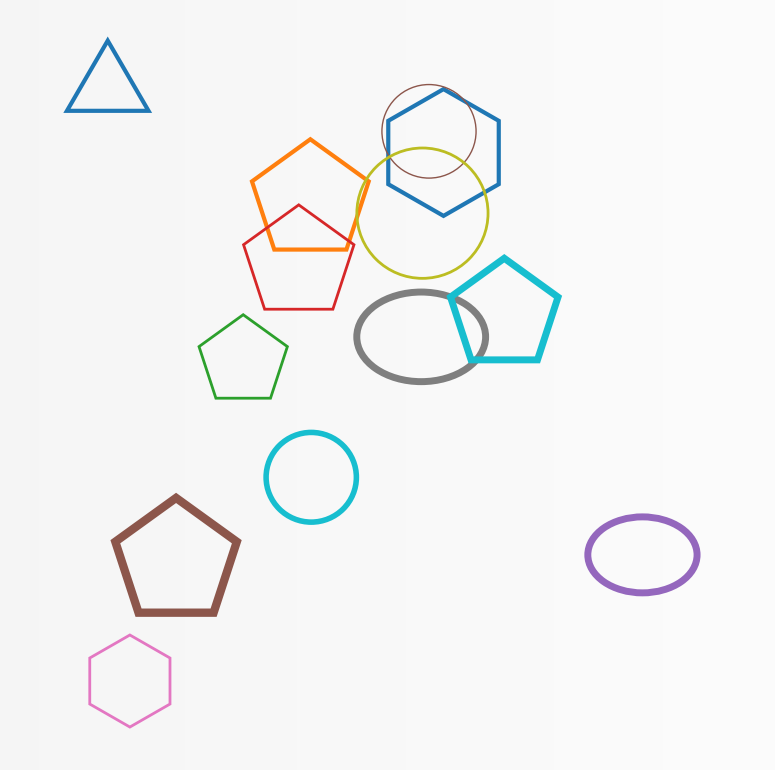[{"shape": "hexagon", "thickness": 1.5, "radius": 0.41, "center": [0.572, 0.802]}, {"shape": "triangle", "thickness": 1.5, "radius": 0.3, "center": [0.139, 0.886]}, {"shape": "pentagon", "thickness": 1.5, "radius": 0.4, "center": [0.4, 0.74]}, {"shape": "pentagon", "thickness": 1, "radius": 0.3, "center": [0.314, 0.531]}, {"shape": "pentagon", "thickness": 1, "radius": 0.37, "center": [0.385, 0.659]}, {"shape": "oval", "thickness": 2.5, "radius": 0.35, "center": [0.829, 0.279]}, {"shape": "pentagon", "thickness": 3, "radius": 0.41, "center": [0.227, 0.271]}, {"shape": "circle", "thickness": 0.5, "radius": 0.3, "center": [0.554, 0.829]}, {"shape": "hexagon", "thickness": 1, "radius": 0.3, "center": [0.168, 0.116]}, {"shape": "oval", "thickness": 2.5, "radius": 0.42, "center": [0.543, 0.563]}, {"shape": "circle", "thickness": 1, "radius": 0.42, "center": [0.545, 0.723]}, {"shape": "pentagon", "thickness": 2.5, "radius": 0.36, "center": [0.651, 0.592]}, {"shape": "circle", "thickness": 2, "radius": 0.29, "center": [0.402, 0.38]}]